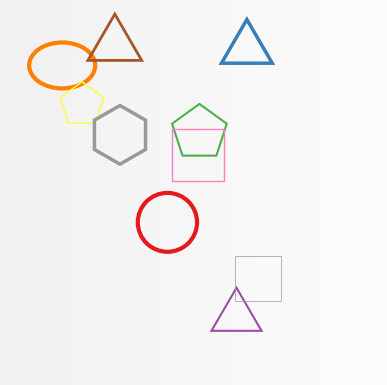[{"shape": "circle", "thickness": 3, "radius": 0.38, "center": [0.432, 0.422]}, {"shape": "triangle", "thickness": 2.5, "radius": 0.38, "center": [0.637, 0.874]}, {"shape": "pentagon", "thickness": 1.5, "radius": 0.37, "center": [0.515, 0.656]}, {"shape": "triangle", "thickness": 1.5, "radius": 0.37, "center": [0.61, 0.178]}, {"shape": "oval", "thickness": 3, "radius": 0.43, "center": [0.16, 0.83]}, {"shape": "pentagon", "thickness": 1, "radius": 0.3, "center": [0.212, 0.728]}, {"shape": "triangle", "thickness": 2, "radius": 0.4, "center": [0.296, 0.883]}, {"shape": "square", "thickness": 1, "radius": 0.33, "center": [0.511, 0.597]}, {"shape": "square", "thickness": 0.5, "radius": 0.29, "center": [0.666, 0.276]}, {"shape": "hexagon", "thickness": 2.5, "radius": 0.38, "center": [0.31, 0.65]}]